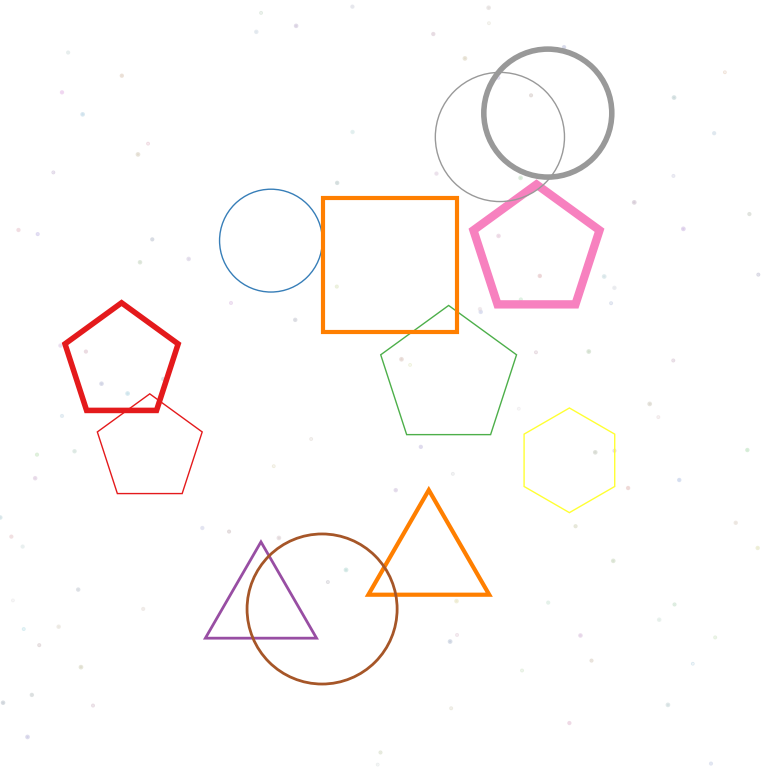[{"shape": "pentagon", "thickness": 0.5, "radius": 0.36, "center": [0.195, 0.417]}, {"shape": "pentagon", "thickness": 2, "radius": 0.39, "center": [0.158, 0.529]}, {"shape": "circle", "thickness": 0.5, "radius": 0.33, "center": [0.352, 0.688]}, {"shape": "pentagon", "thickness": 0.5, "radius": 0.46, "center": [0.583, 0.511]}, {"shape": "triangle", "thickness": 1, "radius": 0.42, "center": [0.339, 0.213]}, {"shape": "triangle", "thickness": 1.5, "radius": 0.45, "center": [0.557, 0.273]}, {"shape": "square", "thickness": 1.5, "radius": 0.43, "center": [0.507, 0.656]}, {"shape": "hexagon", "thickness": 0.5, "radius": 0.34, "center": [0.739, 0.402]}, {"shape": "circle", "thickness": 1, "radius": 0.49, "center": [0.418, 0.209]}, {"shape": "pentagon", "thickness": 3, "radius": 0.43, "center": [0.697, 0.674]}, {"shape": "circle", "thickness": 0.5, "radius": 0.42, "center": [0.649, 0.822]}, {"shape": "circle", "thickness": 2, "radius": 0.42, "center": [0.711, 0.853]}]